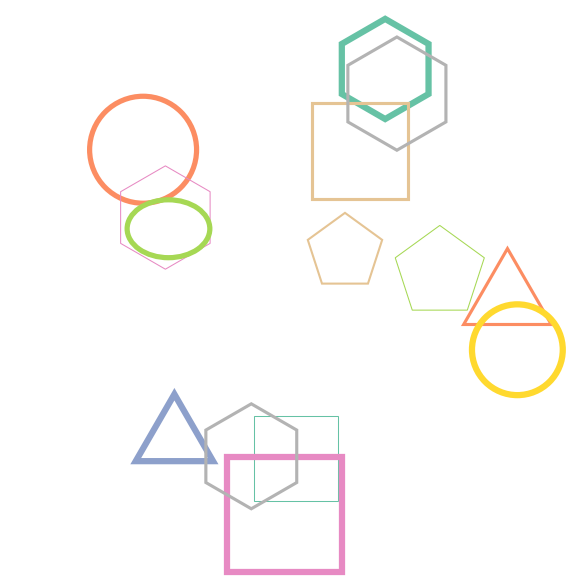[{"shape": "square", "thickness": 0.5, "radius": 0.37, "center": [0.512, 0.206]}, {"shape": "hexagon", "thickness": 3, "radius": 0.43, "center": [0.667, 0.88]}, {"shape": "circle", "thickness": 2.5, "radius": 0.46, "center": [0.248, 0.74]}, {"shape": "triangle", "thickness": 1.5, "radius": 0.44, "center": [0.879, 0.481]}, {"shape": "triangle", "thickness": 3, "radius": 0.39, "center": [0.302, 0.239]}, {"shape": "hexagon", "thickness": 0.5, "radius": 0.45, "center": [0.286, 0.622]}, {"shape": "square", "thickness": 3, "radius": 0.49, "center": [0.492, 0.108]}, {"shape": "pentagon", "thickness": 0.5, "radius": 0.41, "center": [0.762, 0.528]}, {"shape": "oval", "thickness": 2.5, "radius": 0.36, "center": [0.292, 0.603]}, {"shape": "circle", "thickness": 3, "radius": 0.39, "center": [0.896, 0.394]}, {"shape": "square", "thickness": 1.5, "radius": 0.42, "center": [0.623, 0.738]}, {"shape": "pentagon", "thickness": 1, "radius": 0.34, "center": [0.597, 0.563]}, {"shape": "hexagon", "thickness": 1.5, "radius": 0.49, "center": [0.687, 0.837]}, {"shape": "hexagon", "thickness": 1.5, "radius": 0.45, "center": [0.435, 0.209]}]